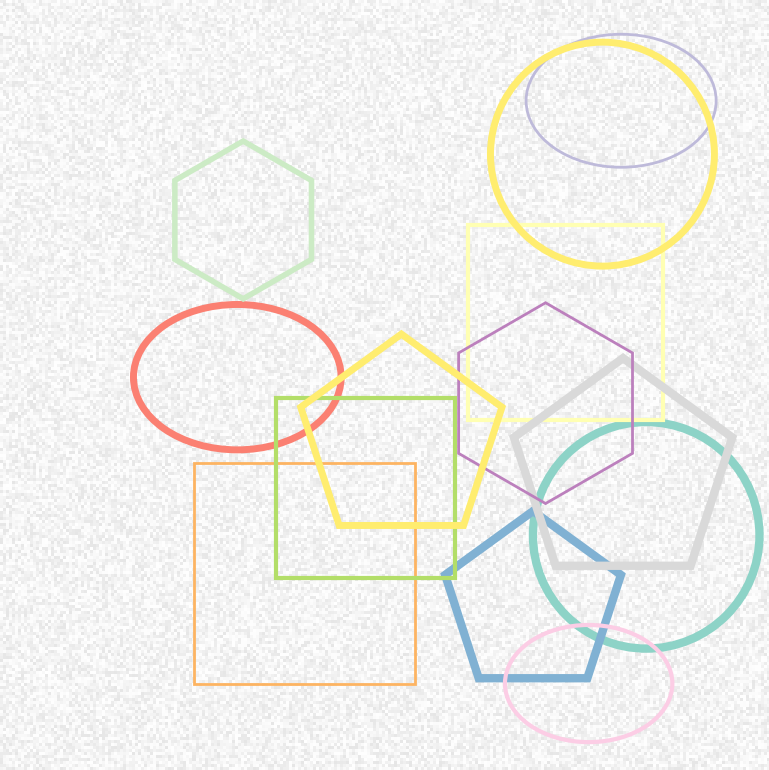[{"shape": "circle", "thickness": 3, "radius": 0.74, "center": [0.839, 0.305]}, {"shape": "square", "thickness": 1.5, "radius": 0.63, "center": [0.734, 0.581]}, {"shape": "oval", "thickness": 1, "radius": 0.62, "center": [0.807, 0.869]}, {"shape": "oval", "thickness": 2.5, "radius": 0.67, "center": [0.308, 0.51]}, {"shape": "pentagon", "thickness": 3, "radius": 0.6, "center": [0.692, 0.216]}, {"shape": "square", "thickness": 1, "radius": 0.72, "center": [0.395, 0.255]}, {"shape": "square", "thickness": 1.5, "radius": 0.58, "center": [0.474, 0.366]}, {"shape": "oval", "thickness": 1.5, "radius": 0.54, "center": [0.764, 0.112]}, {"shape": "pentagon", "thickness": 3, "radius": 0.75, "center": [0.809, 0.386]}, {"shape": "hexagon", "thickness": 1, "radius": 0.65, "center": [0.709, 0.476]}, {"shape": "hexagon", "thickness": 2, "radius": 0.51, "center": [0.316, 0.714]}, {"shape": "circle", "thickness": 2.5, "radius": 0.73, "center": [0.782, 0.8]}, {"shape": "pentagon", "thickness": 2.5, "radius": 0.69, "center": [0.521, 0.429]}]